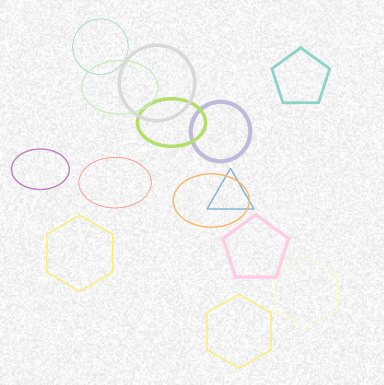[{"shape": "pentagon", "thickness": 2, "radius": 0.39, "center": [0.781, 0.797]}, {"shape": "circle", "thickness": 0.5, "radius": 0.36, "center": [0.261, 0.879]}, {"shape": "hexagon", "thickness": 0.5, "radius": 0.47, "center": [0.793, 0.24]}, {"shape": "circle", "thickness": 3, "radius": 0.39, "center": [0.573, 0.658]}, {"shape": "oval", "thickness": 0.5, "radius": 0.47, "center": [0.299, 0.526]}, {"shape": "triangle", "thickness": 1, "radius": 0.35, "center": [0.599, 0.492]}, {"shape": "oval", "thickness": 1, "radius": 0.5, "center": [0.549, 0.479]}, {"shape": "oval", "thickness": 2.5, "radius": 0.44, "center": [0.446, 0.682]}, {"shape": "pentagon", "thickness": 2.5, "radius": 0.45, "center": [0.665, 0.353]}, {"shape": "circle", "thickness": 2.5, "radius": 0.49, "center": [0.408, 0.784]}, {"shape": "oval", "thickness": 1, "radius": 0.38, "center": [0.105, 0.56]}, {"shape": "oval", "thickness": 1, "radius": 0.5, "center": [0.311, 0.773]}, {"shape": "hexagon", "thickness": 1, "radius": 0.49, "center": [0.207, 0.342]}, {"shape": "hexagon", "thickness": 1, "radius": 0.48, "center": [0.621, 0.14]}]